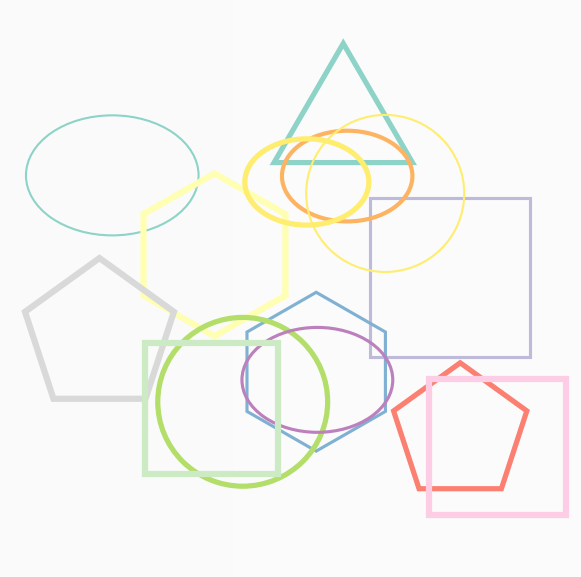[{"shape": "oval", "thickness": 1, "radius": 0.74, "center": [0.193, 0.695]}, {"shape": "triangle", "thickness": 2.5, "radius": 0.69, "center": [0.591, 0.786]}, {"shape": "hexagon", "thickness": 3, "radius": 0.7, "center": [0.369, 0.558]}, {"shape": "square", "thickness": 1.5, "radius": 0.69, "center": [0.775, 0.518]}, {"shape": "pentagon", "thickness": 2.5, "radius": 0.6, "center": [0.792, 0.25]}, {"shape": "hexagon", "thickness": 1.5, "radius": 0.69, "center": [0.544, 0.355]}, {"shape": "oval", "thickness": 2, "radius": 0.56, "center": [0.597, 0.694]}, {"shape": "circle", "thickness": 2.5, "radius": 0.73, "center": [0.418, 0.303]}, {"shape": "square", "thickness": 3, "radius": 0.59, "center": [0.856, 0.225]}, {"shape": "pentagon", "thickness": 3, "radius": 0.67, "center": [0.171, 0.418]}, {"shape": "oval", "thickness": 1.5, "radius": 0.65, "center": [0.546, 0.341]}, {"shape": "square", "thickness": 3, "radius": 0.57, "center": [0.364, 0.292]}, {"shape": "circle", "thickness": 1, "radius": 0.68, "center": [0.663, 0.664]}, {"shape": "oval", "thickness": 2.5, "radius": 0.53, "center": [0.528, 0.684]}]